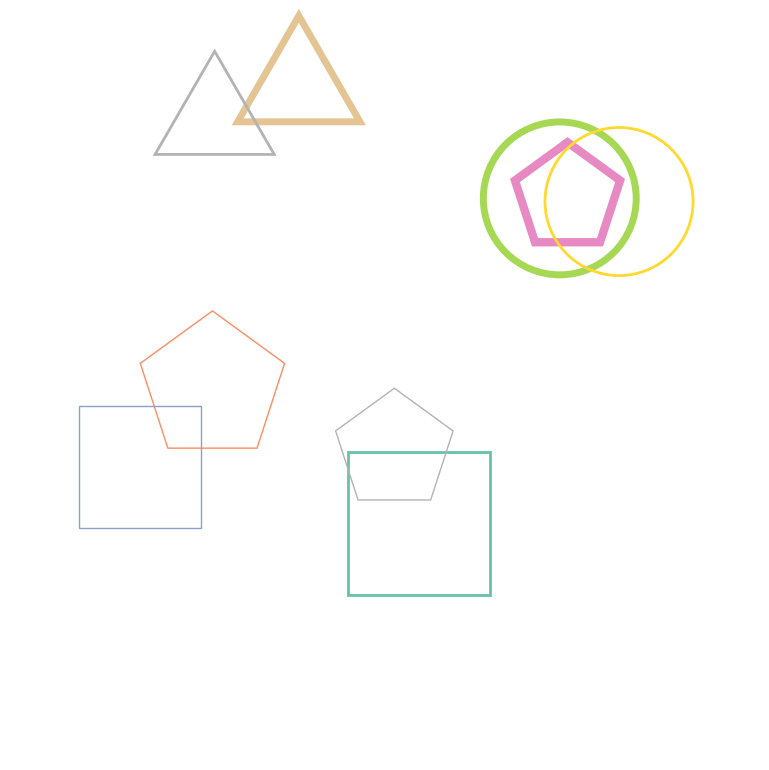[{"shape": "square", "thickness": 1, "radius": 0.46, "center": [0.544, 0.32]}, {"shape": "pentagon", "thickness": 0.5, "radius": 0.49, "center": [0.276, 0.498]}, {"shape": "square", "thickness": 0.5, "radius": 0.4, "center": [0.182, 0.393]}, {"shape": "pentagon", "thickness": 3, "radius": 0.36, "center": [0.737, 0.743]}, {"shape": "circle", "thickness": 2.5, "radius": 0.5, "center": [0.727, 0.742]}, {"shape": "circle", "thickness": 1, "radius": 0.48, "center": [0.804, 0.738]}, {"shape": "triangle", "thickness": 2.5, "radius": 0.46, "center": [0.388, 0.888]}, {"shape": "pentagon", "thickness": 0.5, "radius": 0.4, "center": [0.512, 0.416]}, {"shape": "triangle", "thickness": 1, "radius": 0.45, "center": [0.279, 0.844]}]